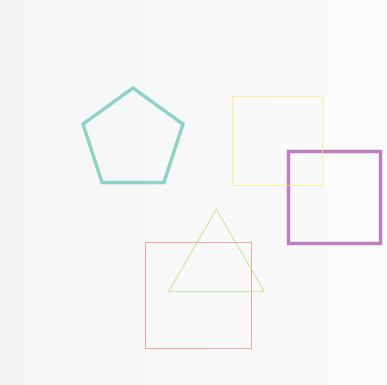[{"shape": "pentagon", "thickness": 2.5, "radius": 0.68, "center": [0.343, 0.636]}, {"shape": "square", "thickness": 0.5, "radius": 0.68, "center": [0.511, 0.234]}, {"shape": "triangle", "thickness": 0.5, "radius": 0.71, "center": [0.559, 0.313]}, {"shape": "square", "thickness": 2.5, "radius": 0.59, "center": [0.863, 0.489]}, {"shape": "square", "thickness": 0.5, "radius": 0.58, "center": [0.715, 0.636]}]